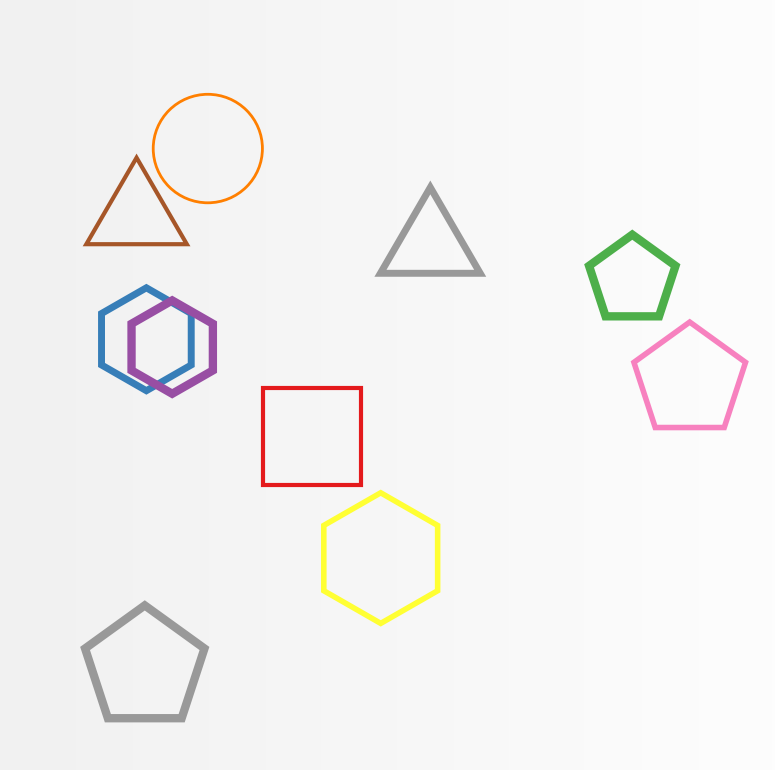[{"shape": "square", "thickness": 1.5, "radius": 0.32, "center": [0.403, 0.433]}, {"shape": "hexagon", "thickness": 2.5, "radius": 0.33, "center": [0.189, 0.559]}, {"shape": "pentagon", "thickness": 3, "radius": 0.29, "center": [0.816, 0.637]}, {"shape": "hexagon", "thickness": 3, "radius": 0.3, "center": [0.222, 0.549]}, {"shape": "circle", "thickness": 1, "radius": 0.35, "center": [0.268, 0.807]}, {"shape": "hexagon", "thickness": 2, "radius": 0.42, "center": [0.491, 0.275]}, {"shape": "triangle", "thickness": 1.5, "radius": 0.37, "center": [0.176, 0.72]}, {"shape": "pentagon", "thickness": 2, "radius": 0.38, "center": [0.89, 0.506]}, {"shape": "pentagon", "thickness": 3, "radius": 0.4, "center": [0.187, 0.133]}, {"shape": "triangle", "thickness": 2.5, "radius": 0.37, "center": [0.555, 0.682]}]